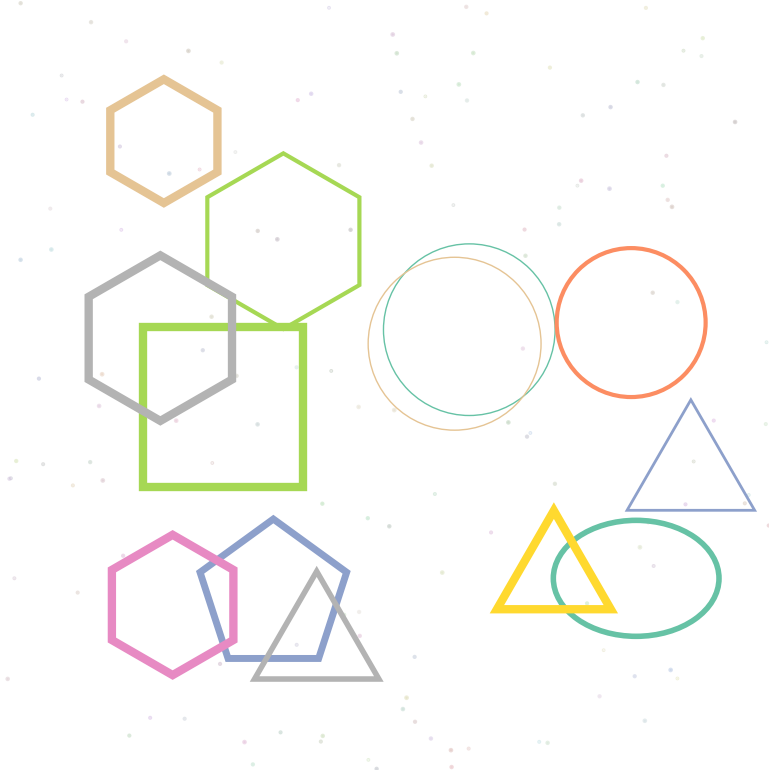[{"shape": "oval", "thickness": 2, "radius": 0.54, "center": [0.826, 0.249]}, {"shape": "circle", "thickness": 0.5, "radius": 0.56, "center": [0.609, 0.572]}, {"shape": "circle", "thickness": 1.5, "radius": 0.48, "center": [0.82, 0.581]}, {"shape": "pentagon", "thickness": 2.5, "radius": 0.5, "center": [0.355, 0.226]}, {"shape": "triangle", "thickness": 1, "radius": 0.48, "center": [0.897, 0.385]}, {"shape": "hexagon", "thickness": 3, "radius": 0.46, "center": [0.224, 0.214]}, {"shape": "hexagon", "thickness": 1.5, "radius": 0.57, "center": [0.368, 0.687]}, {"shape": "square", "thickness": 3, "radius": 0.52, "center": [0.29, 0.471]}, {"shape": "triangle", "thickness": 3, "radius": 0.43, "center": [0.719, 0.251]}, {"shape": "circle", "thickness": 0.5, "radius": 0.56, "center": [0.59, 0.554]}, {"shape": "hexagon", "thickness": 3, "radius": 0.4, "center": [0.213, 0.817]}, {"shape": "hexagon", "thickness": 3, "radius": 0.54, "center": [0.208, 0.561]}, {"shape": "triangle", "thickness": 2, "radius": 0.47, "center": [0.411, 0.165]}]